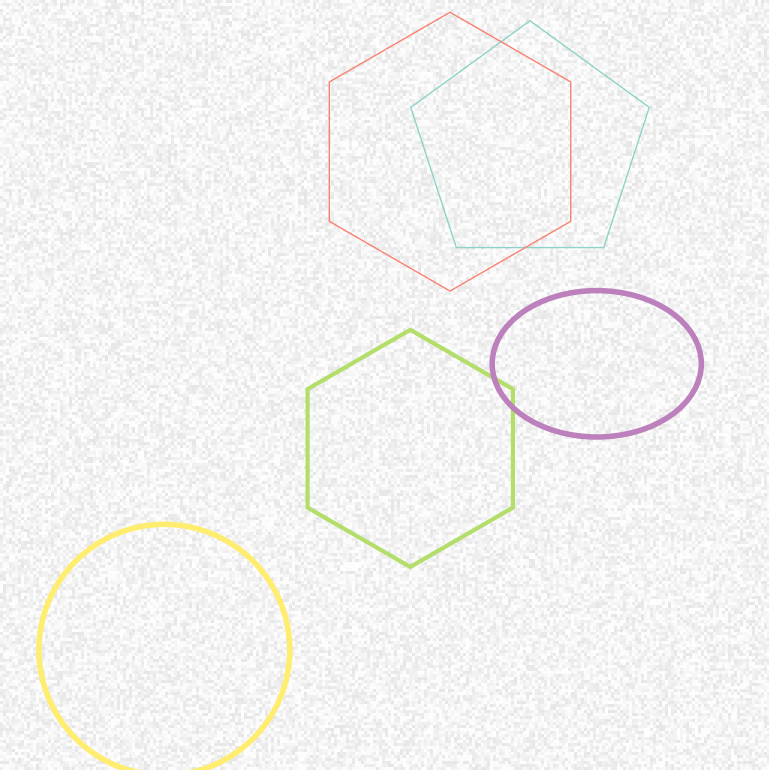[{"shape": "pentagon", "thickness": 0.5, "radius": 0.81, "center": [0.688, 0.81]}, {"shape": "hexagon", "thickness": 0.5, "radius": 0.91, "center": [0.584, 0.803]}, {"shape": "hexagon", "thickness": 1.5, "radius": 0.77, "center": [0.533, 0.418]}, {"shape": "oval", "thickness": 2, "radius": 0.68, "center": [0.775, 0.528]}, {"shape": "circle", "thickness": 2, "radius": 0.81, "center": [0.213, 0.156]}]